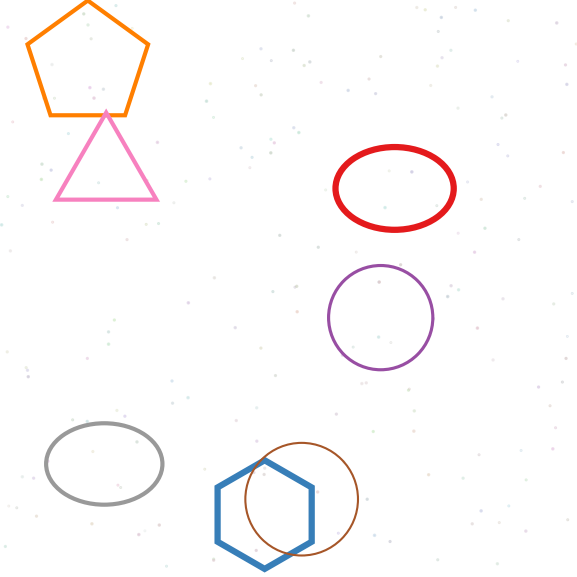[{"shape": "oval", "thickness": 3, "radius": 0.51, "center": [0.683, 0.673]}, {"shape": "hexagon", "thickness": 3, "radius": 0.47, "center": [0.458, 0.108]}, {"shape": "circle", "thickness": 1.5, "radius": 0.45, "center": [0.659, 0.449]}, {"shape": "pentagon", "thickness": 2, "radius": 0.55, "center": [0.152, 0.888]}, {"shape": "circle", "thickness": 1, "radius": 0.49, "center": [0.522, 0.135]}, {"shape": "triangle", "thickness": 2, "radius": 0.5, "center": [0.184, 0.704]}, {"shape": "oval", "thickness": 2, "radius": 0.5, "center": [0.181, 0.196]}]